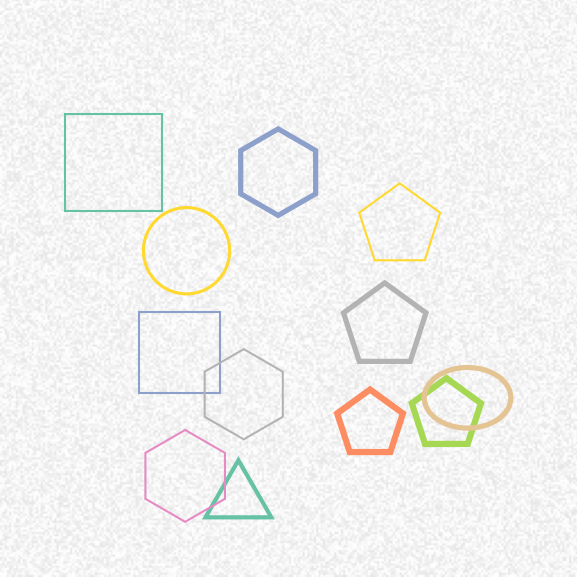[{"shape": "triangle", "thickness": 2, "radius": 0.33, "center": [0.413, 0.136]}, {"shape": "square", "thickness": 1, "radius": 0.42, "center": [0.196, 0.718]}, {"shape": "pentagon", "thickness": 3, "radius": 0.3, "center": [0.641, 0.265]}, {"shape": "square", "thickness": 1, "radius": 0.35, "center": [0.311, 0.388]}, {"shape": "hexagon", "thickness": 2.5, "radius": 0.37, "center": [0.482, 0.701]}, {"shape": "hexagon", "thickness": 1, "radius": 0.4, "center": [0.321, 0.175]}, {"shape": "pentagon", "thickness": 3, "radius": 0.31, "center": [0.773, 0.281]}, {"shape": "pentagon", "thickness": 1, "radius": 0.37, "center": [0.692, 0.608]}, {"shape": "circle", "thickness": 1.5, "radius": 0.37, "center": [0.323, 0.565]}, {"shape": "oval", "thickness": 2.5, "radius": 0.37, "center": [0.81, 0.31]}, {"shape": "hexagon", "thickness": 1, "radius": 0.39, "center": [0.422, 0.316]}, {"shape": "pentagon", "thickness": 2.5, "radius": 0.38, "center": [0.666, 0.434]}]